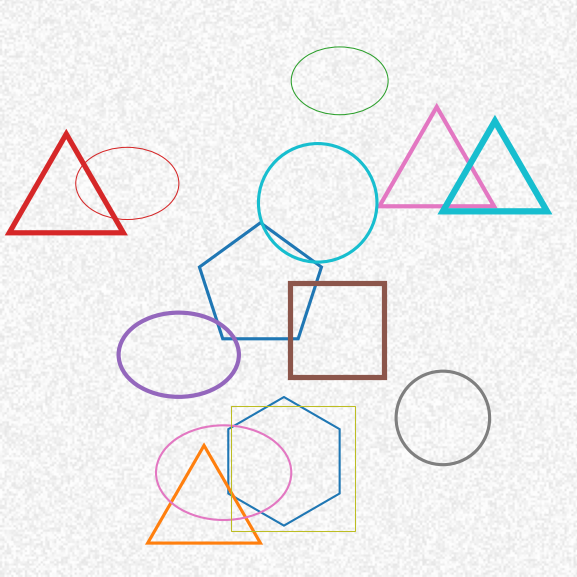[{"shape": "pentagon", "thickness": 1.5, "radius": 0.56, "center": [0.451, 0.502]}, {"shape": "hexagon", "thickness": 1, "radius": 0.56, "center": [0.492, 0.2]}, {"shape": "triangle", "thickness": 1.5, "radius": 0.56, "center": [0.353, 0.115]}, {"shape": "oval", "thickness": 0.5, "radius": 0.42, "center": [0.588, 0.859]}, {"shape": "triangle", "thickness": 2.5, "radius": 0.57, "center": [0.115, 0.653]}, {"shape": "oval", "thickness": 0.5, "radius": 0.45, "center": [0.22, 0.682]}, {"shape": "oval", "thickness": 2, "radius": 0.52, "center": [0.31, 0.385]}, {"shape": "square", "thickness": 2.5, "radius": 0.41, "center": [0.584, 0.427]}, {"shape": "oval", "thickness": 1, "radius": 0.59, "center": [0.387, 0.181]}, {"shape": "triangle", "thickness": 2, "radius": 0.57, "center": [0.756, 0.699]}, {"shape": "circle", "thickness": 1.5, "radius": 0.4, "center": [0.767, 0.275]}, {"shape": "square", "thickness": 0.5, "radius": 0.54, "center": [0.508, 0.188]}, {"shape": "triangle", "thickness": 3, "radius": 0.52, "center": [0.857, 0.685]}, {"shape": "circle", "thickness": 1.5, "radius": 0.51, "center": [0.55, 0.648]}]